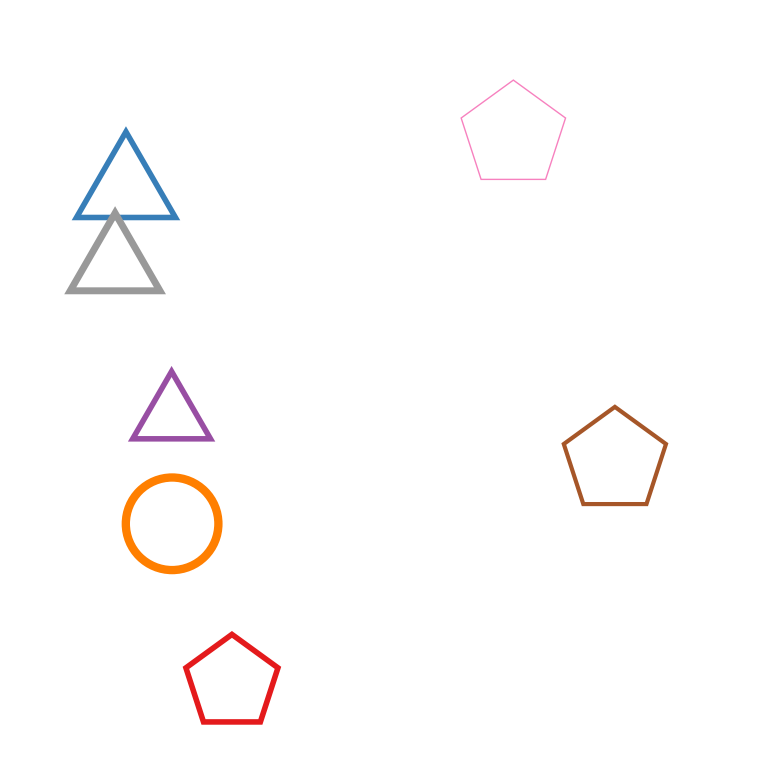[{"shape": "pentagon", "thickness": 2, "radius": 0.31, "center": [0.301, 0.113]}, {"shape": "triangle", "thickness": 2, "radius": 0.37, "center": [0.164, 0.755]}, {"shape": "triangle", "thickness": 2, "radius": 0.29, "center": [0.223, 0.459]}, {"shape": "circle", "thickness": 3, "radius": 0.3, "center": [0.224, 0.32]}, {"shape": "pentagon", "thickness": 1.5, "radius": 0.35, "center": [0.799, 0.402]}, {"shape": "pentagon", "thickness": 0.5, "radius": 0.36, "center": [0.667, 0.825]}, {"shape": "triangle", "thickness": 2.5, "radius": 0.34, "center": [0.149, 0.656]}]